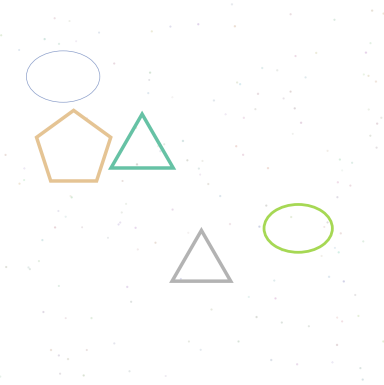[{"shape": "triangle", "thickness": 2.5, "radius": 0.47, "center": [0.369, 0.61]}, {"shape": "oval", "thickness": 0.5, "radius": 0.48, "center": [0.164, 0.801]}, {"shape": "oval", "thickness": 2, "radius": 0.44, "center": [0.775, 0.407]}, {"shape": "pentagon", "thickness": 2.5, "radius": 0.51, "center": [0.191, 0.612]}, {"shape": "triangle", "thickness": 2.5, "radius": 0.44, "center": [0.523, 0.314]}]